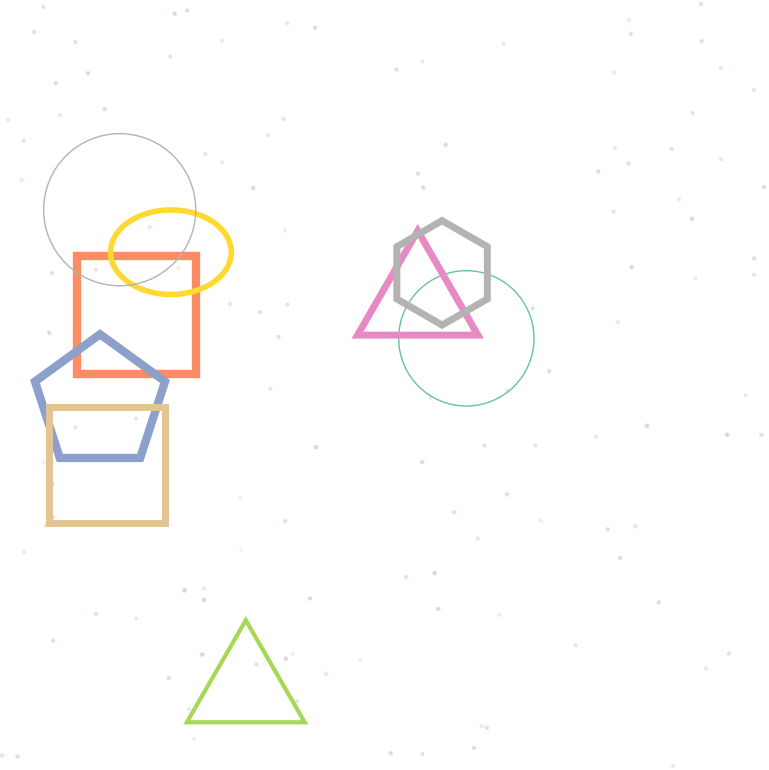[{"shape": "circle", "thickness": 0.5, "radius": 0.44, "center": [0.606, 0.561]}, {"shape": "square", "thickness": 3, "radius": 0.38, "center": [0.177, 0.591]}, {"shape": "pentagon", "thickness": 3, "radius": 0.44, "center": [0.13, 0.477]}, {"shape": "triangle", "thickness": 2.5, "radius": 0.45, "center": [0.543, 0.61]}, {"shape": "triangle", "thickness": 1.5, "radius": 0.44, "center": [0.319, 0.106]}, {"shape": "oval", "thickness": 2, "radius": 0.39, "center": [0.222, 0.672]}, {"shape": "square", "thickness": 2.5, "radius": 0.38, "center": [0.138, 0.397]}, {"shape": "hexagon", "thickness": 2.5, "radius": 0.34, "center": [0.574, 0.646]}, {"shape": "circle", "thickness": 0.5, "radius": 0.49, "center": [0.155, 0.728]}]